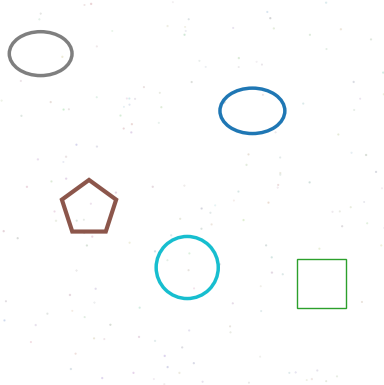[{"shape": "oval", "thickness": 2.5, "radius": 0.42, "center": [0.656, 0.712]}, {"shape": "square", "thickness": 1, "radius": 0.32, "center": [0.836, 0.263]}, {"shape": "pentagon", "thickness": 3, "radius": 0.37, "center": [0.231, 0.459]}, {"shape": "oval", "thickness": 2.5, "radius": 0.41, "center": [0.106, 0.861]}, {"shape": "circle", "thickness": 2.5, "radius": 0.4, "center": [0.486, 0.305]}]